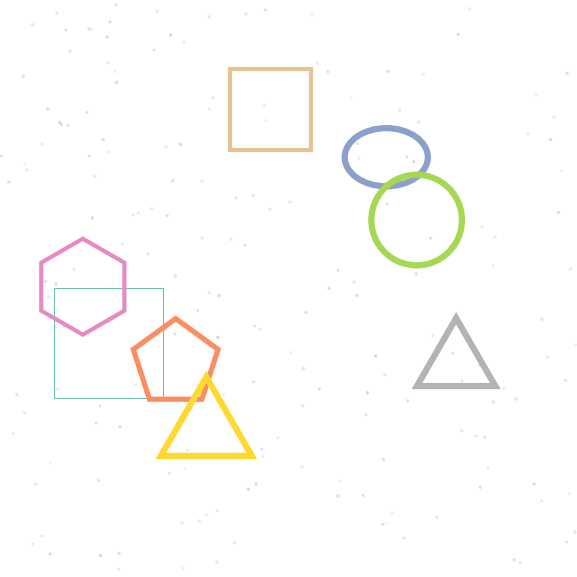[{"shape": "square", "thickness": 0.5, "radius": 0.47, "center": [0.187, 0.405]}, {"shape": "pentagon", "thickness": 2.5, "radius": 0.39, "center": [0.304, 0.37]}, {"shape": "oval", "thickness": 3, "radius": 0.36, "center": [0.669, 0.727]}, {"shape": "hexagon", "thickness": 2, "radius": 0.42, "center": [0.143, 0.503]}, {"shape": "circle", "thickness": 3, "radius": 0.39, "center": [0.721, 0.618]}, {"shape": "triangle", "thickness": 3, "radius": 0.46, "center": [0.357, 0.255]}, {"shape": "square", "thickness": 2, "radius": 0.35, "center": [0.469, 0.81]}, {"shape": "triangle", "thickness": 3, "radius": 0.39, "center": [0.79, 0.37]}]